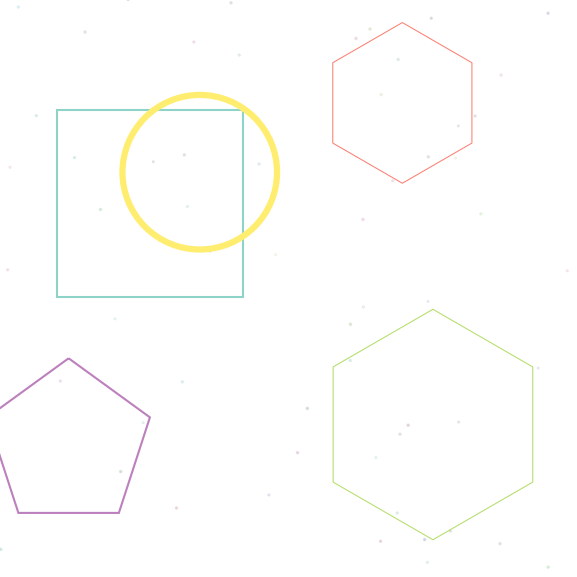[{"shape": "square", "thickness": 1, "radius": 0.81, "center": [0.26, 0.646]}, {"shape": "hexagon", "thickness": 0.5, "radius": 0.7, "center": [0.697, 0.821]}, {"shape": "hexagon", "thickness": 0.5, "radius": 1.0, "center": [0.75, 0.264]}, {"shape": "pentagon", "thickness": 1, "radius": 0.74, "center": [0.119, 0.231]}, {"shape": "circle", "thickness": 3, "radius": 0.67, "center": [0.346, 0.701]}]